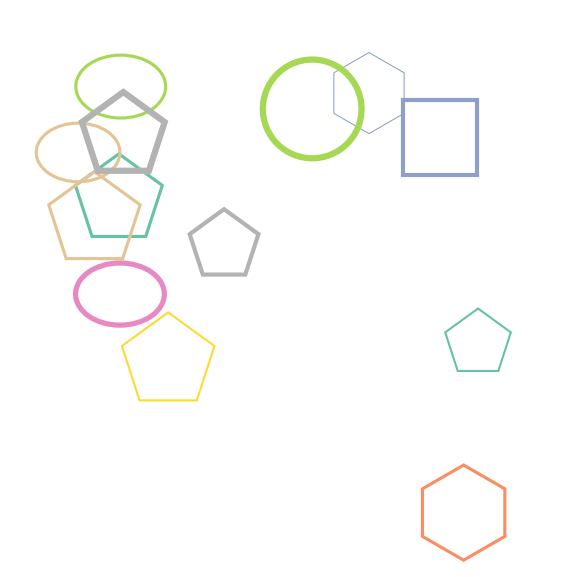[{"shape": "pentagon", "thickness": 1, "radius": 0.3, "center": [0.828, 0.405]}, {"shape": "pentagon", "thickness": 1.5, "radius": 0.4, "center": [0.206, 0.654]}, {"shape": "hexagon", "thickness": 1.5, "radius": 0.41, "center": [0.803, 0.111]}, {"shape": "hexagon", "thickness": 0.5, "radius": 0.35, "center": [0.639, 0.838]}, {"shape": "square", "thickness": 2, "radius": 0.32, "center": [0.762, 0.761]}, {"shape": "oval", "thickness": 2.5, "radius": 0.38, "center": [0.208, 0.49]}, {"shape": "oval", "thickness": 1.5, "radius": 0.39, "center": [0.209, 0.849]}, {"shape": "circle", "thickness": 3, "radius": 0.43, "center": [0.541, 0.811]}, {"shape": "pentagon", "thickness": 1, "radius": 0.42, "center": [0.291, 0.374]}, {"shape": "pentagon", "thickness": 1.5, "radius": 0.42, "center": [0.164, 0.619]}, {"shape": "oval", "thickness": 1.5, "radius": 0.36, "center": [0.135, 0.735]}, {"shape": "pentagon", "thickness": 3, "radius": 0.38, "center": [0.214, 0.764]}, {"shape": "pentagon", "thickness": 2, "radius": 0.31, "center": [0.388, 0.574]}]